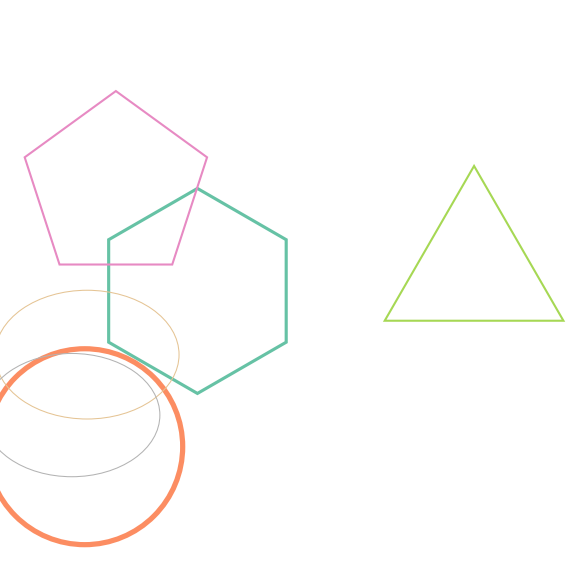[{"shape": "hexagon", "thickness": 1.5, "radius": 0.89, "center": [0.342, 0.495]}, {"shape": "circle", "thickness": 2.5, "radius": 0.85, "center": [0.147, 0.226]}, {"shape": "pentagon", "thickness": 1, "radius": 0.83, "center": [0.201, 0.675]}, {"shape": "triangle", "thickness": 1, "radius": 0.89, "center": [0.821, 0.533]}, {"shape": "oval", "thickness": 0.5, "radius": 0.8, "center": [0.151, 0.385]}, {"shape": "oval", "thickness": 0.5, "radius": 0.76, "center": [0.124, 0.28]}]